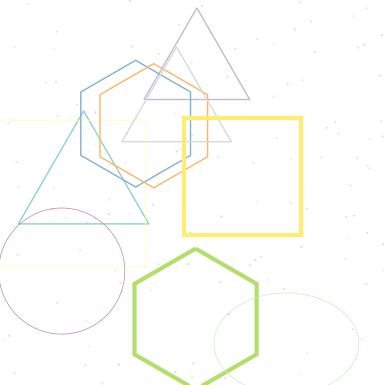[{"shape": "triangle", "thickness": 1, "radius": 0.98, "center": [0.217, 0.516]}, {"shape": "square", "thickness": 0.5, "radius": 0.95, "center": [0.187, 0.498]}, {"shape": "triangle", "thickness": 1, "radius": 0.79, "center": [0.511, 0.821]}, {"shape": "hexagon", "thickness": 1, "radius": 0.82, "center": [0.352, 0.679]}, {"shape": "hexagon", "thickness": 1, "radius": 0.81, "center": [0.399, 0.673]}, {"shape": "hexagon", "thickness": 3, "radius": 0.92, "center": [0.508, 0.171]}, {"shape": "triangle", "thickness": 1, "radius": 0.82, "center": [0.459, 0.714]}, {"shape": "circle", "thickness": 0.5, "radius": 0.82, "center": [0.16, 0.296]}, {"shape": "oval", "thickness": 0.5, "radius": 0.94, "center": [0.744, 0.107]}, {"shape": "square", "thickness": 3, "radius": 0.76, "center": [0.631, 0.541]}]